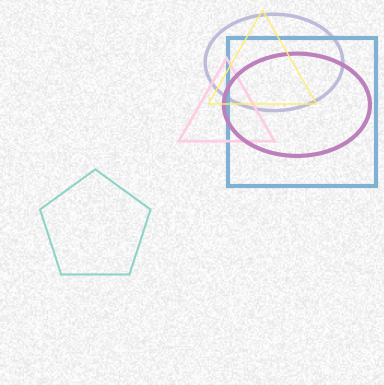[{"shape": "pentagon", "thickness": 1.5, "radius": 0.75, "center": [0.248, 0.409]}, {"shape": "oval", "thickness": 2.5, "radius": 0.89, "center": [0.712, 0.838]}, {"shape": "square", "thickness": 3, "radius": 0.96, "center": [0.784, 0.709]}, {"shape": "triangle", "thickness": 2, "radius": 0.72, "center": [0.588, 0.705]}, {"shape": "oval", "thickness": 3, "radius": 0.95, "center": [0.771, 0.728]}, {"shape": "triangle", "thickness": 1, "radius": 0.81, "center": [0.682, 0.811]}]